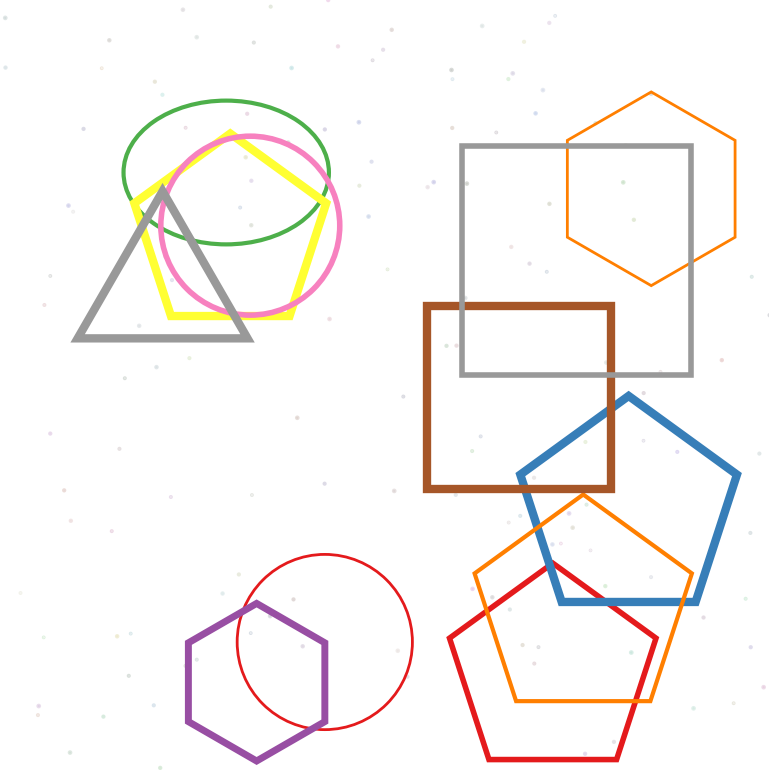[{"shape": "circle", "thickness": 1, "radius": 0.57, "center": [0.422, 0.166]}, {"shape": "pentagon", "thickness": 2, "radius": 0.7, "center": [0.718, 0.128]}, {"shape": "pentagon", "thickness": 3, "radius": 0.74, "center": [0.816, 0.338]}, {"shape": "oval", "thickness": 1.5, "radius": 0.67, "center": [0.294, 0.776]}, {"shape": "hexagon", "thickness": 2.5, "radius": 0.51, "center": [0.333, 0.114]}, {"shape": "hexagon", "thickness": 1, "radius": 0.63, "center": [0.846, 0.755]}, {"shape": "pentagon", "thickness": 1.5, "radius": 0.74, "center": [0.757, 0.209]}, {"shape": "pentagon", "thickness": 3, "radius": 0.66, "center": [0.299, 0.696]}, {"shape": "square", "thickness": 3, "radius": 0.6, "center": [0.674, 0.484]}, {"shape": "circle", "thickness": 2, "radius": 0.58, "center": [0.325, 0.707]}, {"shape": "square", "thickness": 2, "radius": 0.74, "center": [0.748, 0.661]}, {"shape": "triangle", "thickness": 3, "radius": 0.64, "center": [0.211, 0.624]}]